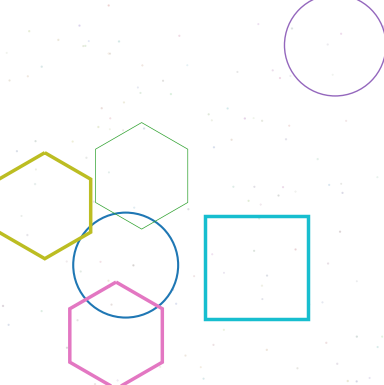[{"shape": "circle", "thickness": 1.5, "radius": 0.68, "center": [0.326, 0.311]}, {"shape": "hexagon", "thickness": 0.5, "radius": 0.69, "center": [0.368, 0.543]}, {"shape": "circle", "thickness": 1, "radius": 0.66, "center": [0.871, 0.883]}, {"shape": "hexagon", "thickness": 2.5, "radius": 0.69, "center": [0.301, 0.129]}, {"shape": "hexagon", "thickness": 2.5, "radius": 0.69, "center": [0.116, 0.466]}, {"shape": "square", "thickness": 2.5, "radius": 0.67, "center": [0.667, 0.305]}]